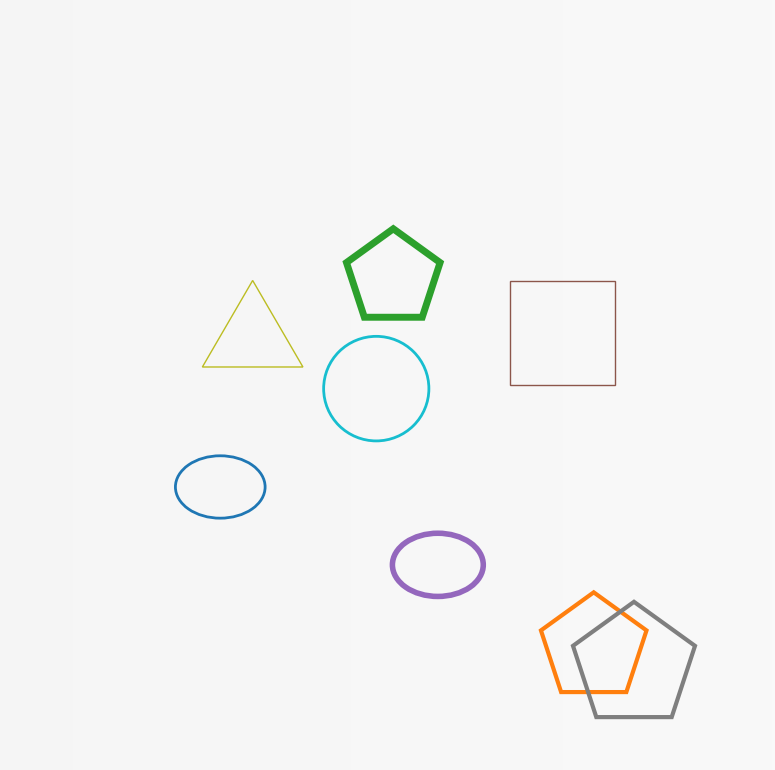[{"shape": "oval", "thickness": 1, "radius": 0.29, "center": [0.284, 0.368]}, {"shape": "pentagon", "thickness": 1.5, "radius": 0.36, "center": [0.766, 0.159]}, {"shape": "pentagon", "thickness": 2.5, "radius": 0.32, "center": [0.507, 0.639]}, {"shape": "oval", "thickness": 2, "radius": 0.29, "center": [0.565, 0.266]}, {"shape": "square", "thickness": 0.5, "radius": 0.34, "center": [0.726, 0.568]}, {"shape": "pentagon", "thickness": 1.5, "radius": 0.41, "center": [0.818, 0.136]}, {"shape": "triangle", "thickness": 0.5, "radius": 0.37, "center": [0.326, 0.561]}, {"shape": "circle", "thickness": 1, "radius": 0.34, "center": [0.486, 0.495]}]